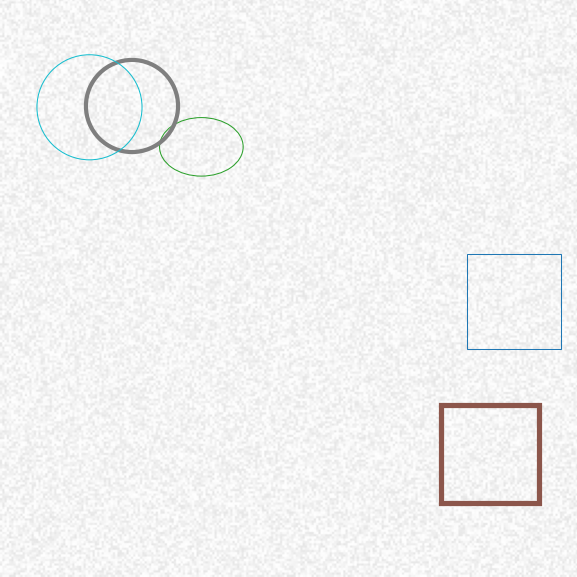[{"shape": "square", "thickness": 0.5, "radius": 0.41, "center": [0.89, 0.477]}, {"shape": "oval", "thickness": 0.5, "radius": 0.36, "center": [0.349, 0.745]}, {"shape": "square", "thickness": 2.5, "radius": 0.43, "center": [0.848, 0.213]}, {"shape": "circle", "thickness": 2, "radius": 0.4, "center": [0.229, 0.816]}, {"shape": "circle", "thickness": 0.5, "radius": 0.45, "center": [0.155, 0.813]}]